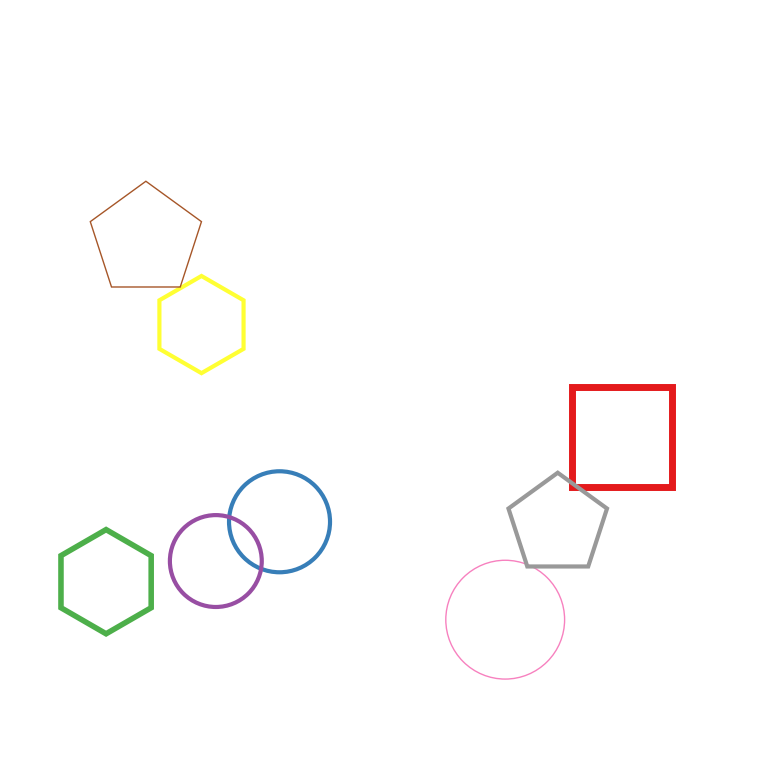[{"shape": "square", "thickness": 2.5, "radius": 0.32, "center": [0.808, 0.433]}, {"shape": "circle", "thickness": 1.5, "radius": 0.33, "center": [0.363, 0.322]}, {"shape": "hexagon", "thickness": 2, "radius": 0.34, "center": [0.138, 0.245]}, {"shape": "circle", "thickness": 1.5, "radius": 0.3, "center": [0.28, 0.271]}, {"shape": "hexagon", "thickness": 1.5, "radius": 0.32, "center": [0.262, 0.578]}, {"shape": "pentagon", "thickness": 0.5, "radius": 0.38, "center": [0.189, 0.689]}, {"shape": "circle", "thickness": 0.5, "radius": 0.39, "center": [0.656, 0.195]}, {"shape": "pentagon", "thickness": 1.5, "radius": 0.34, "center": [0.724, 0.319]}]